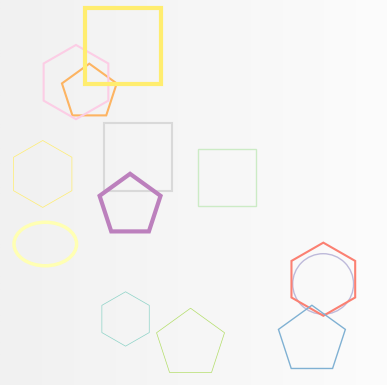[{"shape": "hexagon", "thickness": 0.5, "radius": 0.35, "center": [0.324, 0.172]}, {"shape": "oval", "thickness": 2.5, "radius": 0.4, "center": [0.117, 0.366]}, {"shape": "circle", "thickness": 1, "radius": 0.39, "center": [0.834, 0.262]}, {"shape": "hexagon", "thickness": 1.5, "radius": 0.47, "center": [0.834, 0.275]}, {"shape": "pentagon", "thickness": 1, "radius": 0.45, "center": [0.805, 0.116]}, {"shape": "pentagon", "thickness": 1.5, "radius": 0.37, "center": [0.231, 0.76]}, {"shape": "pentagon", "thickness": 0.5, "radius": 0.46, "center": [0.492, 0.107]}, {"shape": "hexagon", "thickness": 1.5, "radius": 0.48, "center": [0.196, 0.787]}, {"shape": "square", "thickness": 1.5, "radius": 0.44, "center": [0.356, 0.592]}, {"shape": "pentagon", "thickness": 3, "radius": 0.41, "center": [0.336, 0.466]}, {"shape": "square", "thickness": 1, "radius": 0.37, "center": [0.585, 0.539]}, {"shape": "hexagon", "thickness": 0.5, "radius": 0.43, "center": [0.11, 0.548]}, {"shape": "square", "thickness": 3, "radius": 0.49, "center": [0.317, 0.88]}]